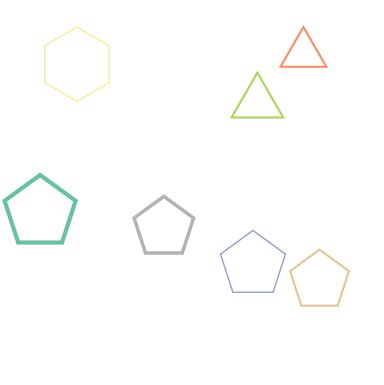[{"shape": "pentagon", "thickness": 3, "radius": 0.48, "center": [0.104, 0.449]}, {"shape": "triangle", "thickness": 1.5, "radius": 0.34, "center": [0.788, 0.861]}, {"shape": "pentagon", "thickness": 1, "radius": 0.44, "center": [0.657, 0.313]}, {"shape": "triangle", "thickness": 1.5, "radius": 0.39, "center": [0.669, 0.734]}, {"shape": "hexagon", "thickness": 0.5, "radius": 0.48, "center": [0.2, 0.833]}, {"shape": "pentagon", "thickness": 1.5, "radius": 0.4, "center": [0.83, 0.271]}, {"shape": "pentagon", "thickness": 2.5, "radius": 0.41, "center": [0.426, 0.409]}]